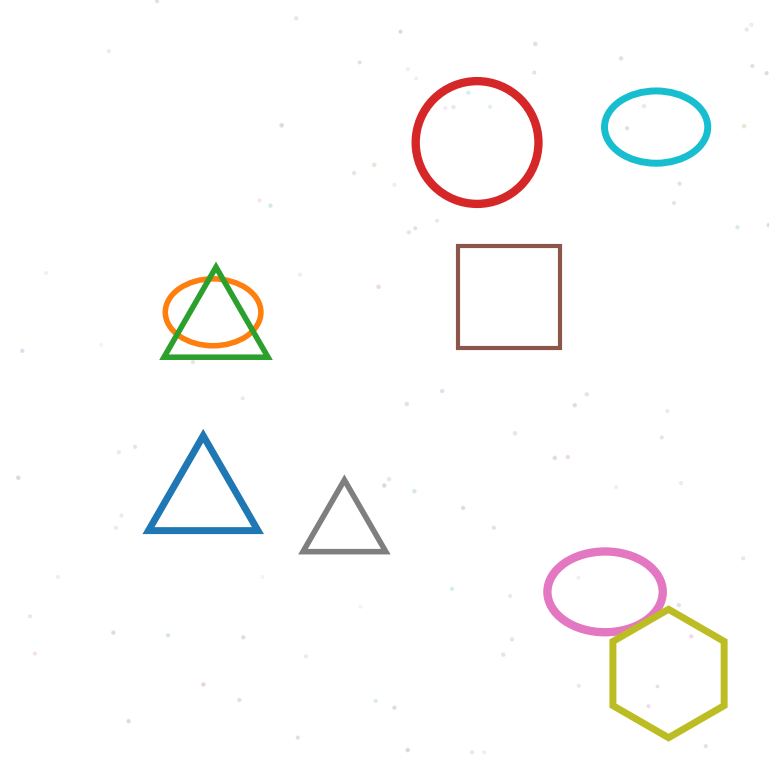[{"shape": "triangle", "thickness": 2.5, "radius": 0.41, "center": [0.264, 0.352]}, {"shape": "oval", "thickness": 2, "radius": 0.31, "center": [0.277, 0.594]}, {"shape": "triangle", "thickness": 2, "radius": 0.39, "center": [0.281, 0.575]}, {"shape": "circle", "thickness": 3, "radius": 0.4, "center": [0.62, 0.815]}, {"shape": "square", "thickness": 1.5, "radius": 0.33, "center": [0.661, 0.614]}, {"shape": "oval", "thickness": 3, "radius": 0.37, "center": [0.786, 0.231]}, {"shape": "triangle", "thickness": 2, "radius": 0.31, "center": [0.447, 0.315]}, {"shape": "hexagon", "thickness": 2.5, "radius": 0.42, "center": [0.868, 0.125]}, {"shape": "oval", "thickness": 2.5, "radius": 0.34, "center": [0.852, 0.835]}]